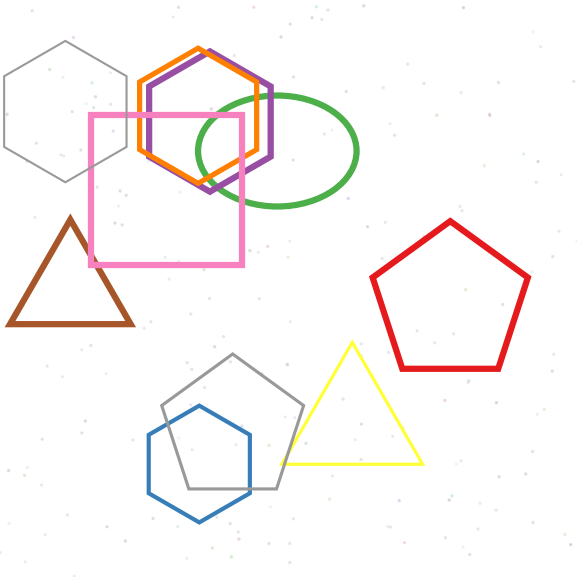[{"shape": "pentagon", "thickness": 3, "radius": 0.71, "center": [0.78, 0.475]}, {"shape": "hexagon", "thickness": 2, "radius": 0.51, "center": [0.345, 0.196]}, {"shape": "oval", "thickness": 3, "radius": 0.69, "center": [0.48, 0.738]}, {"shape": "hexagon", "thickness": 3, "radius": 0.61, "center": [0.363, 0.789]}, {"shape": "hexagon", "thickness": 2.5, "radius": 0.59, "center": [0.343, 0.799]}, {"shape": "triangle", "thickness": 1.5, "radius": 0.7, "center": [0.61, 0.266]}, {"shape": "triangle", "thickness": 3, "radius": 0.6, "center": [0.122, 0.498]}, {"shape": "square", "thickness": 3, "radius": 0.65, "center": [0.288, 0.67]}, {"shape": "pentagon", "thickness": 1.5, "radius": 0.65, "center": [0.403, 0.257]}, {"shape": "hexagon", "thickness": 1, "radius": 0.61, "center": [0.113, 0.806]}]